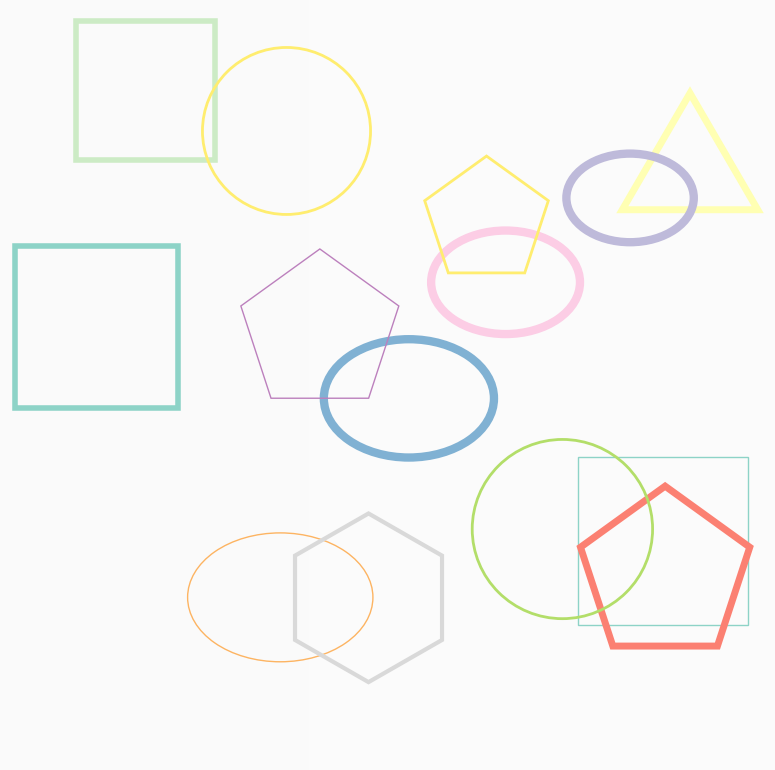[{"shape": "square", "thickness": 0.5, "radius": 0.55, "center": [0.855, 0.297]}, {"shape": "square", "thickness": 2, "radius": 0.53, "center": [0.125, 0.576]}, {"shape": "triangle", "thickness": 2.5, "radius": 0.5, "center": [0.89, 0.778]}, {"shape": "oval", "thickness": 3, "radius": 0.41, "center": [0.813, 0.743]}, {"shape": "pentagon", "thickness": 2.5, "radius": 0.57, "center": [0.858, 0.254]}, {"shape": "oval", "thickness": 3, "radius": 0.55, "center": [0.528, 0.483]}, {"shape": "oval", "thickness": 0.5, "radius": 0.6, "center": [0.362, 0.224]}, {"shape": "circle", "thickness": 1, "radius": 0.58, "center": [0.726, 0.313]}, {"shape": "oval", "thickness": 3, "radius": 0.48, "center": [0.652, 0.633]}, {"shape": "hexagon", "thickness": 1.5, "radius": 0.55, "center": [0.476, 0.224]}, {"shape": "pentagon", "thickness": 0.5, "radius": 0.54, "center": [0.413, 0.57]}, {"shape": "square", "thickness": 2, "radius": 0.45, "center": [0.188, 0.883]}, {"shape": "pentagon", "thickness": 1, "radius": 0.42, "center": [0.628, 0.713]}, {"shape": "circle", "thickness": 1, "radius": 0.54, "center": [0.37, 0.83]}]